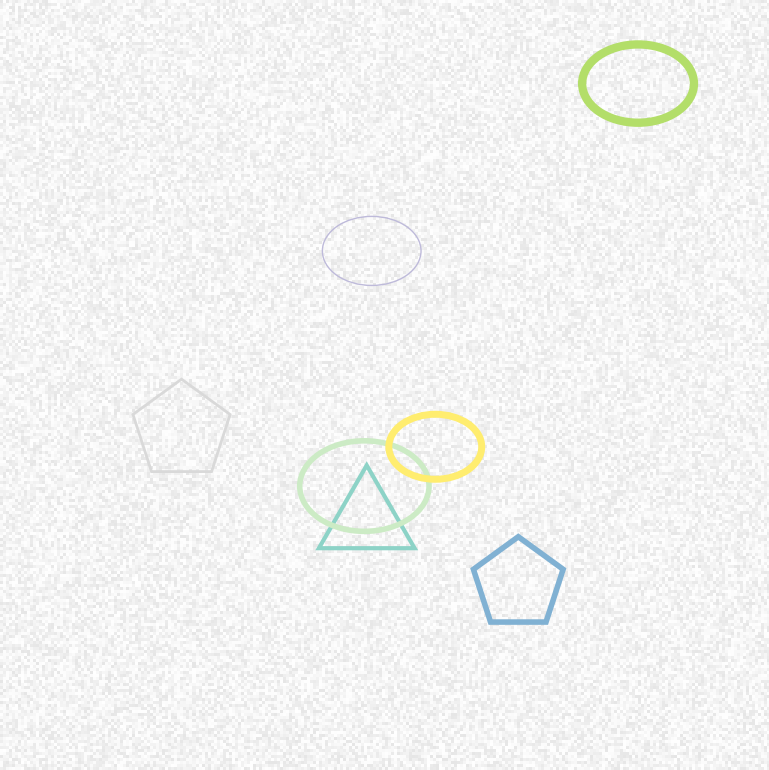[{"shape": "triangle", "thickness": 1.5, "radius": 0.36, "center": [0.476, 0.324]}, {"shape": "oval", "thickness": 0.5, "radius": 0.32, "center": [0.483, 0.674]}, {"shape": "pentagon", "thickness": 2, "radius": 0.31, "center": [0.673, 0.242]}, {"shape": "oval", "thickness": 3, "radius": 0.36, "center": [0.829, 0.891]}, {"shape": "pentagon", "thickness": 1, "radius": 0.33, "center": [0.236, 0.441]}, {"shape": "oval", "thickness": 2, "radius": 0.42, "center": [0.473, 0.369]}, {"shape": "oval", "thickness": 2.5, "radius": 0.3, "center": [0.565, 0.42]}]